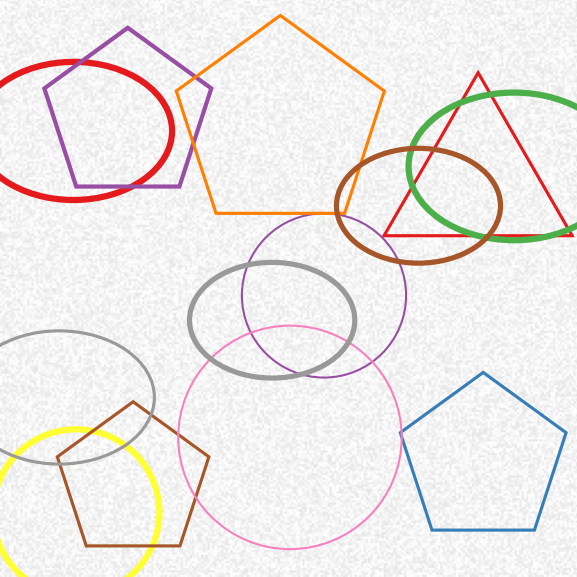[{"shape": "triangle", "thickness": 1.5, "radius": 0.94, "center": [0.828, 0.685]}, {"shape": "oval", "thickness": 3, "radius": 0.85, "center": [0.127, 0.772]}, {"shape": "pentagon", "thickness": 1.5, "radius": 0.75, "center": [0.837, 0.203]}, {"shape": "oval", "thickness": 3, "radius": 0.91, "center": [0.89, 0.711]}, {"shape": "pentagon", "thickness": 2, "radius": 0.76, "center": [0.221, 0.799]}, {"shape": "circle", "thickness": 1, "radius": 0.71, "center": [0.561, 0.487]}, {"shape": "pentagon", "thickness": 1.5, "radius": 0.95, "center": [0.485, 0.783]}, {"shape": "circle", "thickness": 3, "radius": 0.72, "center": [0.132, 0.112]}, {"shape": "pentagon", "thickness": 1.5, "radius": 0.69, "center": [0.231, 0.165]}, {"shape": "oval", "thickness": 2.5, "radius": 0.71, "center": [0.725, 0.643]}, {"shape": "circle", "thickness": 1, "radius": 0.97, "center": [0.502, 0.242]}, {"shape": "oval", "thickness": 1.5, "radius": 0.82, "center": [0.103, 0.311]}, {"shape": "oval", "thickness": 2.5, "radius": 0.72, "center": [0.471, 0.445]}]